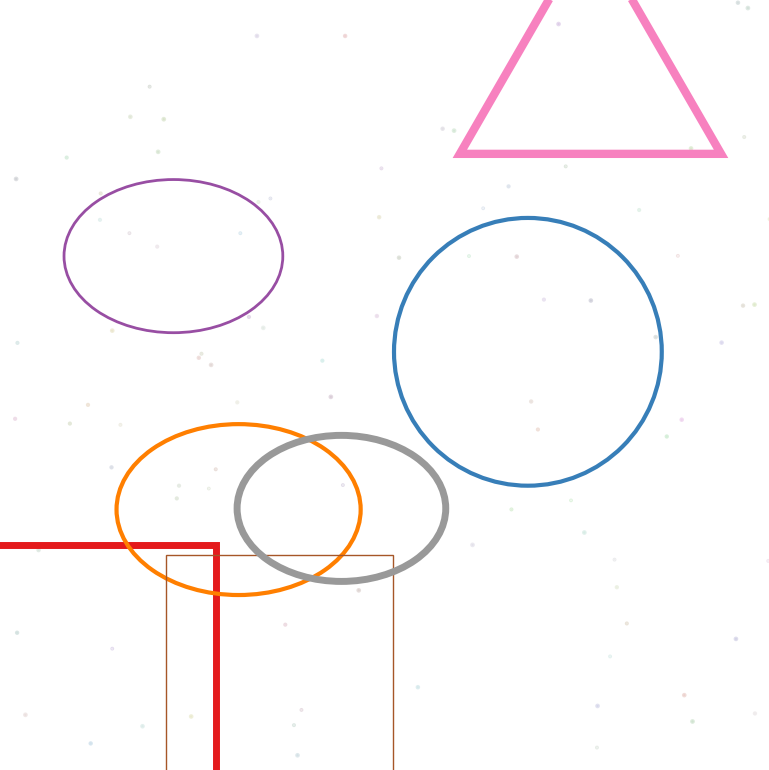[{"shape": "square", "thickness": 2.5, "radius": 0.87, "center": [0.106, 0.118]}, {"shape": "circle", "thickness": 1.5, "radius": 0.87, "center": [0.686, 0.543]}, {"shape": "oval", "thickness": 1, "radius": 0.71, "center": [0.225, 0.667]}, {"shape": "oval", "thickness": 1.5, "radius": 0.79, "center": [0.31, 0.338]}, {"shape": "square", "thickness": 0.5, "radius": 0.74, "center": [0.363, 0.131]}, {"shape": "triangle", "thickness": 3, "radius": 0.98, "center": [0.767, 0.898]}, {"shape": "oval", "thickness": 2.5, "radius": 0.68, "center": [0.443, 0.34]}]